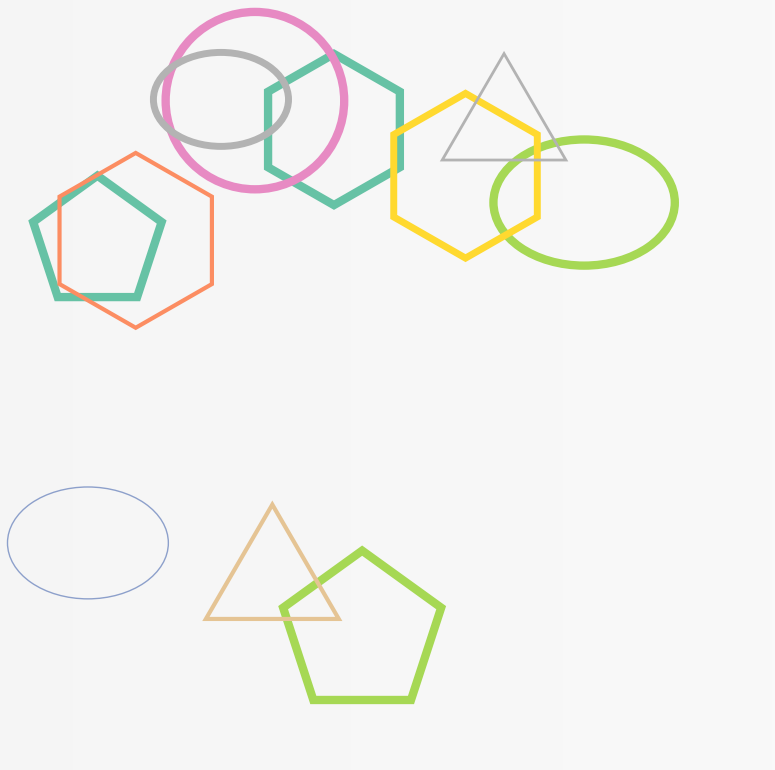[{"shape": "hexagon", "thickness": 3, "radius": 0.49, "center": [0.431, 0.832]}, {"shape": "pentagon", "thickness": 3, "radius": 0.44, "center": [0.126, 0.685]}, {"shape": "hexagon", "thickness": 1.5, "radius": 0.57, "center": [0.175, 0.688]}, {"shape": "oval", "thickness": 0.5, "radius": 0.52, "center": [0.113, 0.295]}, {"shape": "circle", "thickness": 3, "radius": 0.58, "center": [0.329, 0.869]}, {"shape": "oval", "thickness": 3, "radius": 0.59, "center": [0.754, 0.737]}, {"shape": "pentagon", "thickness": 3, "radius": 0.54, "center": [0.467, 0.178]}, {"shape": "hexagon", "thickness": 2.5, "radius": 0.53, "center": [0.601, 0.772]}, {"shape": "triangle", "thickness": 1.5, "radius": 0.5, "center": [0.351, 0.246]}, {"shape": "oval", "thickness": 2.5, "radius": 0.44, "center": [0.285, 0.871]}, {"shape": "triangle", "thickness": 1, "radius": 0.46, "center": [0.65, 0.838]}]